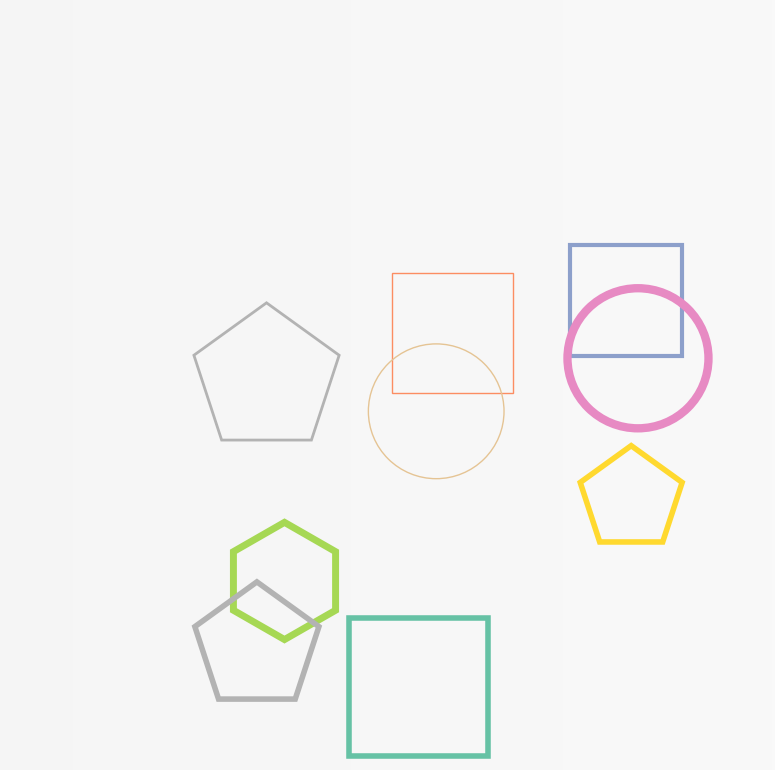[{"shape": "square", "thickness": 2, "radius": 0.45, "center": [0.54, 0.108]}, {"shape": "square", "thickness": 0.5, "radius": 0.39, "center": [0.584, 0.568]}, {"shape": "square", "thickness": 1.5, "radius": 0.36, "center": [0.808, 0.61]}, {"shape": "circle", "thickness": 3, "radius": 0.45, "center": [0.823, 0.535]}, {"shape": "hexagon", "thickness": 2.5, "radius": 0.38, "center": [0.367, 0.246]}, {"shape": "pentagon", "thickness": 2, "radius": 0.35, "center": [0.814, 0.352]}, {"shape": "circle", "thickness": 0.5, "radius": 0.44, "center": [0.563, 0.466]}, {"shape": "pentagon", "thickness": 1, "radius": 0.49, "center": [0.344, 0.508]}, {"shape": "pentagon", "thickness": 2, "radius": 0.42, "center": [0.331, 0.16]}]